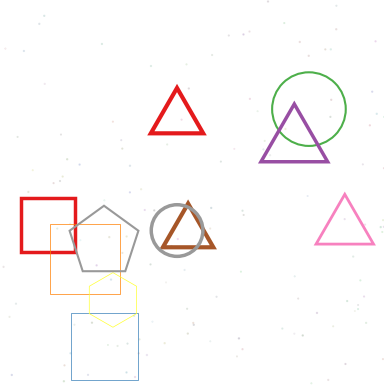[{"shape": "square", "thickness": 2.5, "radius": 0.35, "center": [0.125, 0.416]}, {"shape": "triangle", "thickness": 3, "radius": 0.39, "center": [0.46, 0.693]}, {"shape": "square", "thickness": 0.5, "radius": 0.44, "center": [0.273, 0.1]}, {"shape": "circle", "thickness": 1.5, "radius": 0.48, "center": [0.802, 0.717]}, {"shape": "triangle", "thickness": 2.5, "radius": 0.5, "center": [0.764, 0.63]}, {"shape": "square", "thickness": 0.5, "radius": 0.46, "center": [0.221, 0.326]}, {"shape": "hexagon", "thickness": 0.5, "radius": 0.35, "center": [0.293, 0.221]}, {"shape": "triangle", "thickness": 3, "radius": 0.38, "center": [0.489, 0.396]}, {"shape": "triangle", "thickness": 2, "radius": 0.43, "center": [0.896, 0.409]}, {"shape": "circle", "thickness": 2.5, "radius": 0.34, "center": [0.46, 0.401]}, {"shape": "pentagon", "thickness": 1.5, "radius": 0.47, "center": [0.27, 0.372]}]